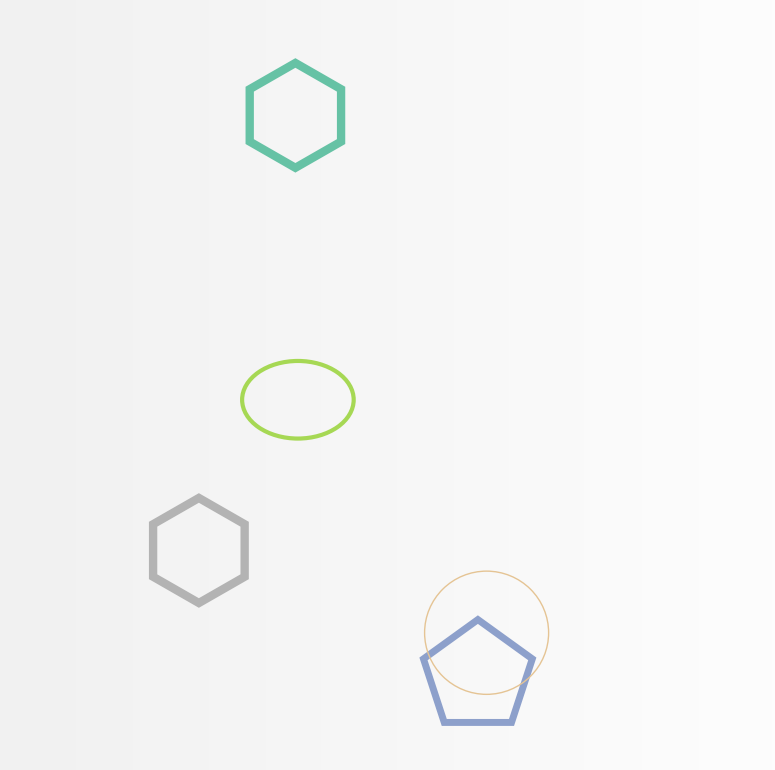[{"shape": "hexagon", "thickness": 3, "radius": 0.34, "center": [0.381, 0.85]}, {"shape": "pentagon", "thickness": 2.5, "radius": 0.37, "center": [0.617, 0.121]}, {"shape": "oval", "thickness": 1.5, "radius": 0.36, "center": [0.384, 0.481]}, {"shape": "circle", "thickness": 0.5, "radius": 0.4, "center": [0.628, 0.178]}, {"shape": "hexagon", "thickness": 3, "radius": 0.34, "center": [0.257, 0.285]}]